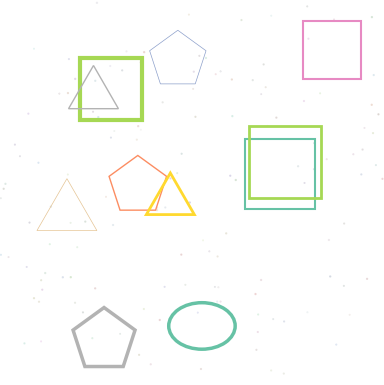[{"shape": "oval", "thickness": 2.5, "radius": 0.43, "center": [0.525, 0.153]}, {"shape": "square", "thickness": 1.5, "radius": 0.45, "center": [0.726, 0.549]}, {"shape": "pentagon", "thickness": 1, "radius": 0.39, "center": [0.358, 0.518]}, {"shape": "pentagon", "thickness": 0.5, "radius": 0.38, "center": [0.462, 0.844]}, {"shape": "square", "thickness": 1.5, "radius": 0.38, "center": [0.862, 0.87]}, {"shape": "square", "thickness": 2, "radius": 0.47, "center": [0.74, 0.579]}, {"shape": "square", "thickness": 3, "radius": 0.4, "center": [0.289, 0.77]}, {"shape": "triangle", "thickness": 2, "radius": 0.36, "center": [0.442, 0.479]}, {"shape": "triangle", "thickness": 0.5, "radius": 0.45, "center": [0.174, 0.446]}, {"shape": "pentagon", "thickness": 2.5, "radius": 0.42, "center": [0.27, 0.117]}, {"shape": "triangle", "thickness": 1, "radius": 0.37, "center": [0.243, 0.755]}]